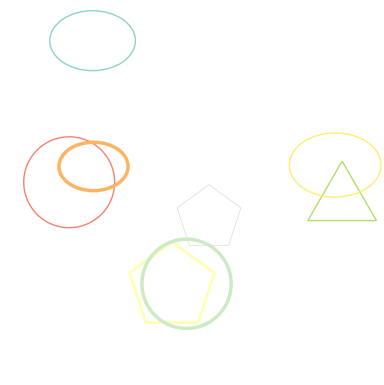[{"shape": "oval", "thickness": 1, "radius": 0.56, "center": [0.241, 0.894]}, {"shape": "pentagon", "thickness": 2, "radius": 0.58, "center": [0.447, 0.256]}, {"shape": "circle", "thickness": 1, "radius": 0.59, "center": [0.18, 0.527]}, {"shape": "oval", "thickness": 2.5, "radius": 0.45, "center": [0.243, 0.568]}, {"shape": "triangle", "thickness": 1, "radius": 0.51, "center": [0.889, 0.479]}, {"shape": "pentagon", "thickness": 0.5, "radius": 0.44, "center": [0.543, 0.433]}, {"shape": "circle", "thickness": 2.5, "radius": 0.58, "center": [0.485, 0.263]}, {"shape": "oval", "thickness": 1, "radius": 0.6, "center": [0.871, 0.571]}]